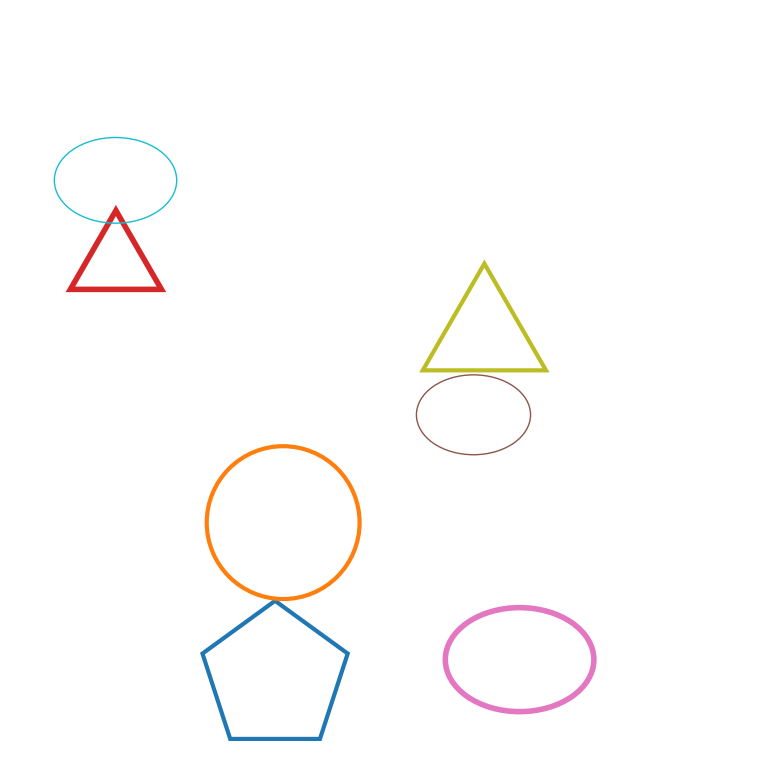[{"shape": "pentagon", "thickness": 1.5, "radius": 0.5, "center": [0.357, 0.121]}, {"shape": "circle", "thickness": 1.5, "radius": 0.5, "center": [0.368, 0.321]}, {"shape": "triangle", "thickness": 2, "radius": 0.34, "center": [0.151, 0.658]}, {"shape": "oval", "thickness": 0.5, "radius": 0.37, "center": [0.615, 0.461]}, {"shape": "oval", "thickness": 2, "radius": 0.48, "center": [0.675, 0.143]}, {"shape": "triangle", "thickness": 1.5, "radius": 0.46, "center": [0.629, 0.565]}, {"shape": "oval", "thickness": 0.5, "radius": 0.4, "center": [0.15, 0.766]}]